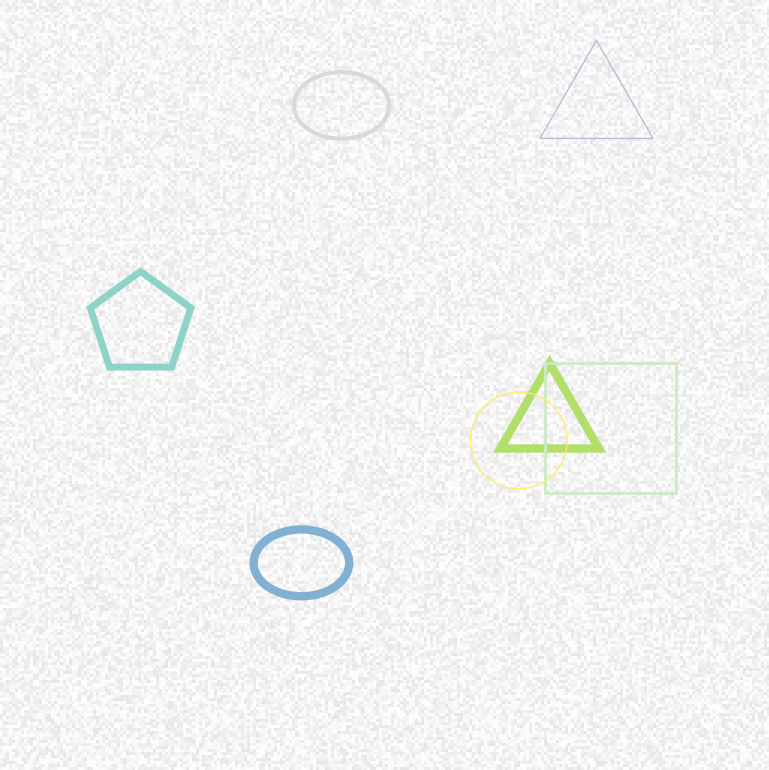[{"shape": "pentagon", "thickness": 2.5, "radius": 0.34, "center": [0.183, 0.579]}, {"shape": "triangle", "thickness": 0.5, "radius": 0.42, "center": [0.775, 0.863]}, {"shape": "oval", "thickness": 3, "radius": 0.31, "center": [0.391, 0.269]}, {"shape": "triangle", "thickness": 3, "radius": 0.37, "center": [0.714, 0.454]}, {"shape": "oval", "thickness": 1.5, "radius": 0.31, "center": [0.444, 0.863]}, {"shape": "square", "thickness": 1, "radius": 0.42, "center": [0.793, 0.444]}, {"shape": "circle", "thickness": 0.5, "radius": 0.31, "center": [0.674, 0.428]}]